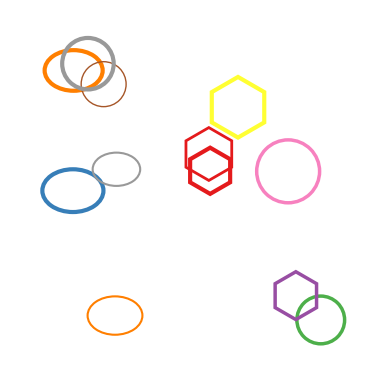[{"shape": "hexagon", "thickness": 3, "radius": 0.3, "center": [0.546, 0.556]}, {"shape": "hexagon", "thickness": 2, "radius": 0.34, "center": [0.542, 0.6]}, {"shape": "oval", "thickness": 3, "radius": 0.4, "center": [0.189, 0.505]}, {"shape": "circle", "thickness": 2.5, "radius": 0.31, "center": [0.833, 0.169]}, {"shape": "hexagon", "thickness": 2.5, "radius": 0.31, "center": [0.768, 0.232]}, {"shape": "oval", "thickness": 1.5, "radius": 0.36, "center": [0.299, 0.18]}, {"shape": "oval", "thickness": 3, "radius": 0.38, "center": [0.191, 0.817]}, {"shape": "hexagon", "thickness": 3, "radius": 0.39, "center": [0.618, 0.721]}, {"shape": "circle", "thickness": 1, "radius": 0.29, "center": [0.269, 0.781]}, {"shape": "circle", "thickness": 2.5, "radius": 0.41, "center": [0.748, 0.555]}, {"shape": "circle", "thickness": 3, "radius": 0.33, "center": [0.228, 0.835]}, {"shape": "oval", "thickness": 1.5, "radius": 0.31, "center": [0.302, 0.56]}]